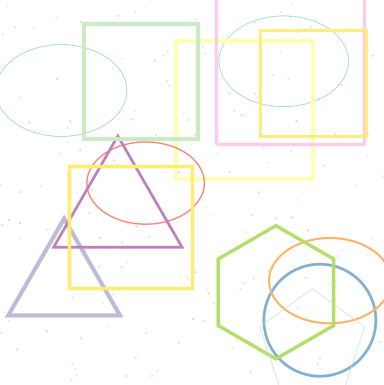[{"shape": "oval", "thickness": 0.5, "radius": 0.84, "center": [0.737, 0.841]}, {"shape": "oval", "thickness": 0.5, "radius": 0.85, "center": [0.159, 0.765]}, {"shape": "square", "thickness": 3, "radius": 0.89, "center": [0.635, 0.715]}, {"shape": "triangle", "thickness": 3, "radius": 0.84, "center": [0.167, 0.264]}, {"shape": "oval", "thickness": 1, "radius": 0.76, "center": [0.378, 0.524]}, {"shape": "circle", "thickness": 2, "radius": 0.73, "center": [0.831, 0.168]}, {"shape": "oval", "thickness": 1.5, "radius": 0.79, "center": [0.857, 0.271]}, {"shape": "hexagon", "thickness": 2.5, "radius": 0.86, "center": [0.717, 0.241]}, {"shape": "square", "thickness": 2.5, "radius": 0.96, "center": [0.754, 0.819]}, {"shape": "pentagon", "thickness": 0.5, "radius": 0.71, "center": [0.811, 0.107]}, {"shape": "triangle", "thickness": 2, "radius": 0.96, "center": [0.306, 0.454]}, {"shape": "square", "thickness": 3, "radius": 0.74, "center": [0.366, 0.788]}, {"shape": "square", "thickness": 2.5, "radius": 0.79, "center": [0.339, 0.411]}, {"shape": "square", "thickness": 2, "radius": 0.69, "center": [0.814, 0.784]}]